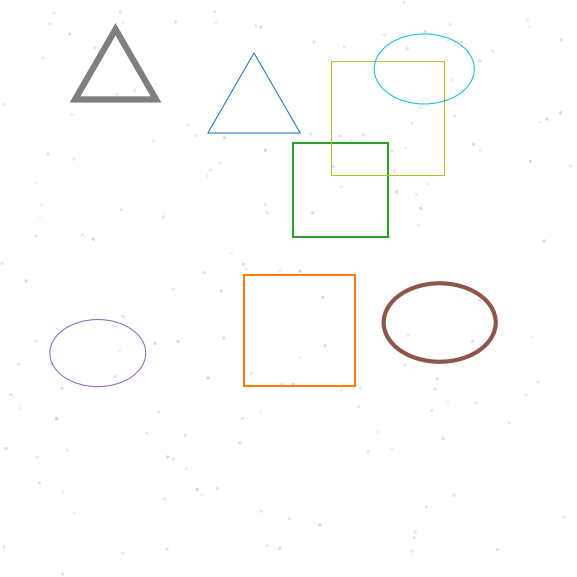[{"shape": "triangle", "thickness": 0.5, "radius": 0.46, "center": [0.44, 0.815]}, {"shape": "square", "thickness": 1, "radius": 0.48, "center": [0.518, 0.427]}, {"shape": "square", "thickness": 1, "radius": 0.41, "center": [0.59, 0.67]}, {"shape": "oval", "thickness": 0.5, "radius": 0.42, "center": [0.169, 0.388]}, {"shape": "oval", "thickness": 2, "radius": 0.49, "center": [0.761, 0.441]}, {"shape": "triangle", "thickness": 3, "radius": 0.4, "center": [0.2, 0.867]}, {"shape": "square", "thickness": 0.5, "radius": 0.49, "center": [0.671, 0.794]}, {"shape": "oval", "thickness": 0.5, "radius": 0.43, "center": [0.735, 0.88]}]